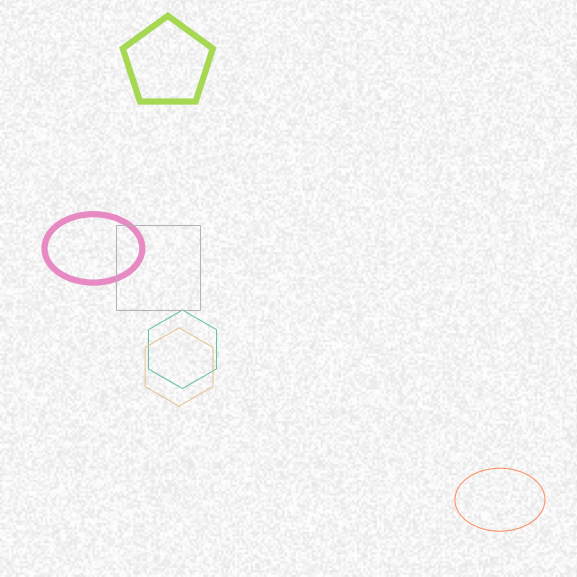[{"shape": "hexagon", "thickness": 0.5, "radius": 0.34, "center": [0.316, 0.394]}, {"shape": "oval", "thickness": 0.5, "radius": 0.39, "center": [0.866, 0.134]}, {"shape": "oval", "thickness": 3, "radius": 0.42, "center": [0.162, 0.569]}, {"shape": "pentagon", "thickness": 3, "radius": 0.41, "center": [0.291, 0.89]}, {"shape": "hexagon", "thickness": 0.5, "radius": 0.34, "center": [0.31, 0.364]}, {"shape": "square", "thickness": 0.5, "radius": 0.37, "center": [0.273, 0.536]}]